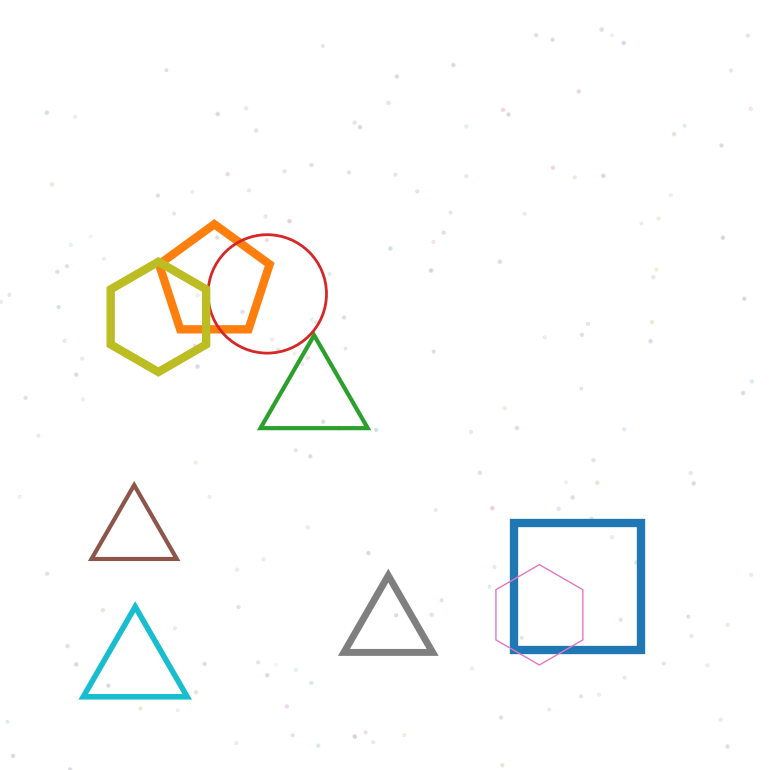[{"shape": "square", "thickness": 3, "radius": 0.41, "center": [0.75, 0.238]}, {"shape": "pentagon", "thickness": 3, "radius": 0.38, "center": [0.278, 0.633]}, {"shape": "triangle", "thickness": 1.5, "radius": 0.4, "center": [0.408, 0.484]}, {"shape": "circle", "thickness": 1, "radius": 0.38, "center": [0.347, 0.618]}, {"shape": "triangle", "thickness": 1.5, "radius": 0.32, "center": [0.174, 0.306]}, {"shape": "hexagon", "thickness": 0.5, "radius": 0.33, "center": [0.7, 0.202]}, {"shape": "triangle", "thickness": 2.5, "radius": 0.33, "center": [0.504, 0.186]}, {"shape": "hexagon", "thickness": 3, "radius": 0.36, "center": [0.206, 0.588]}, {"shape": "triangle", "thickness": 2, "radius": 0.39, "center": [0.176, 0.134]}]